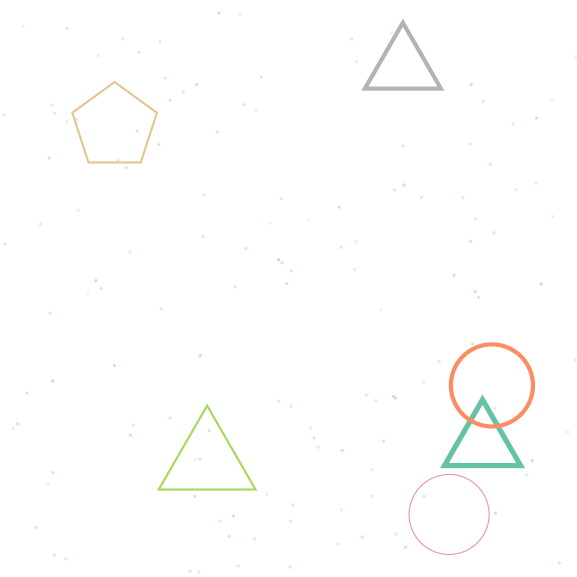[{"shape": "triangle", "thickness": 2.5, "radius": 0.38, "center": [0.836, 0.231]}, {"shape": "circle", "thickness": 2, "radius": 0.36, "center": [0.852, 0.332]}, {"shape": "circle", "thickness": 0.5, "radius": 0.35, "center": [0.778, 0.108]}, {"shape": "triangle", "thickness": 1, "radius": 0.48, "center": [0.359, 0.2]}, {"shape": "pentagon", "thickness": 1, "radius": 0.39, "center": [0.199, 0.78]}, {"shape": "triangle", "thickness": 2, "radius": 0.38, "center": [0.698, 0.884]}]